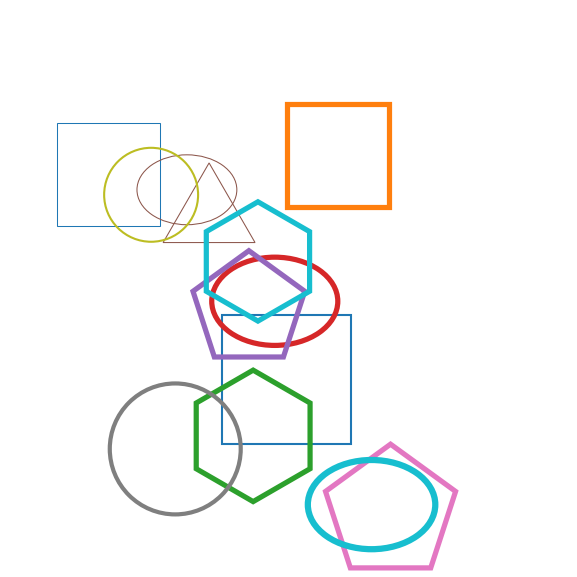[{"shape": "square", "thickness": 1, "radius": 0.56, "center": [0.496, 0.341]}, {"shape": "square", "thickness": 0.5, "radius": 0.45, "center": [0.187, 0.697]}, {"shape": "square", "thickness": 2.5, "radius": 0.44, "center": [0.585, 0.73]}, {"shape": "hexagon", "thickness": 2.5, "radius": 0.57, "center": [0.438, 0.244]}, {"shape": "oval", "thickness": 2.5, "radius": 0.55, "center": [0.476, 0.477]}, {"shape": "pentagon", "thickness": 2.5, "radius": 0.51, "center": [0.431, 0.463]}, {"shape": "triangle", "thickness": 0.5, "radius": 0.46, "center": [0.362, 0.625]}, {"shape": "oval", "thickness": 0.5, "radius": 0.43, "center": [0.324, 0.671]}, {"shape": "pentagon", "thickness": 2.5, "radius": 0.59, "center": [0.676, 0.112]}, {"shape": "circle", "thickness": 2, "radius": 0.57, "center": [0.303, 0.222]}, {"shape": "circle", "thickness": 1, "radius": 0.41, "center": [0.262, 0.662]}, {"shape": "oval", "thickness": 3, "radius": 0.55, "center": [0.643, 0.125]}, {"shape": "hexagon", "thickness": 2.5, "radius": 0.52, "center": [0.447, 0.546]}]